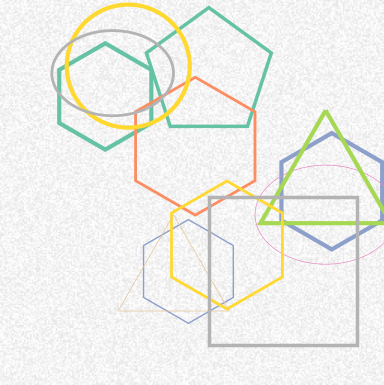[{"shape": "hexagon", "thickness": 3, "radius": 0.69, "center": [0.273, 0.749]}, {"shape": "pentagon", "thickness": 2.5, "radius": 0.85, "center": [0.542, 0.81]}, {"shape": "hexagon", "thickness": 2, "radius": 0.9, "center": [0.507, 0.62]}, {"shape": "hexagon", "thickness": 1, "radius": 0.67, "center": [0.489, 0.295]}, {"shape": "hexagon", "thickness": 3, "radius": 0.76, "center": [0.862, 0.503]}, {"shape": "oval", "thickness": 0.5, "radius": 0.92, "center": [0.846, 0.442]}, {"shape": "triangle", "thickness": 3, "radius": 0.98, "center": [0.846, 0.518]}, {"shape": "circle", "thickness": 3, "radius": 0.8, "center": [0.333, 0.828]}, {"shape": "hexagon", "thickness": 2, "radius": 0.83, "center": [0.589, 0.364]}, {"shape": "triangle", "thickness": 0.5, "radius": 0.83, "center": [0.451, 0.276]}, {"shape": "square", "thickness": 2.5, "radius": 0.96, "center": [0.735, 0.297]}, {"shape": "oval", "thickness": 2, "radius": 0.79, "center": [0.293, 0.81]}]